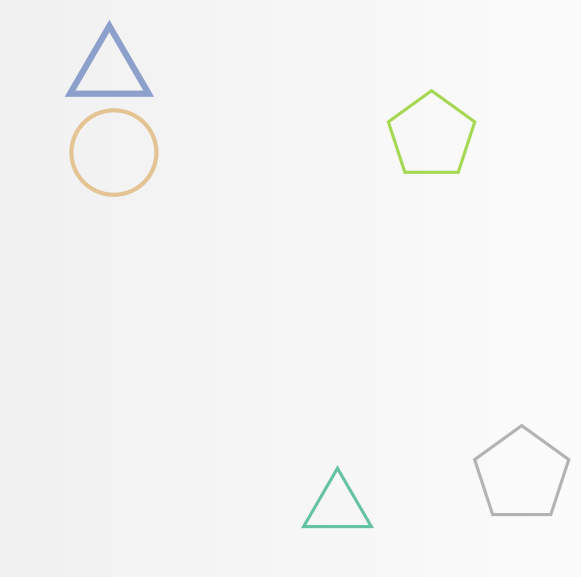[{"shape": "triangle", "thickness": 1.5, "radius": 0.34, "center": [0.581, 0.121]}, {"shape": "triangle", "thickness": 3, "radius": 0.39, "center": [0.188, 0.876]}, {"shape": "pentagon", "thickness": 1.5, "radius": 0.39, "center": [0.742, 0.764]}, {"shape": "circle", "thickness": 2, "radius": 0.37, "center": [0.196, 0.735]}, {"shape": "pentagon", "thickness": 1.5, "radius": 0.43, "center": [0.898, 0.177]}]